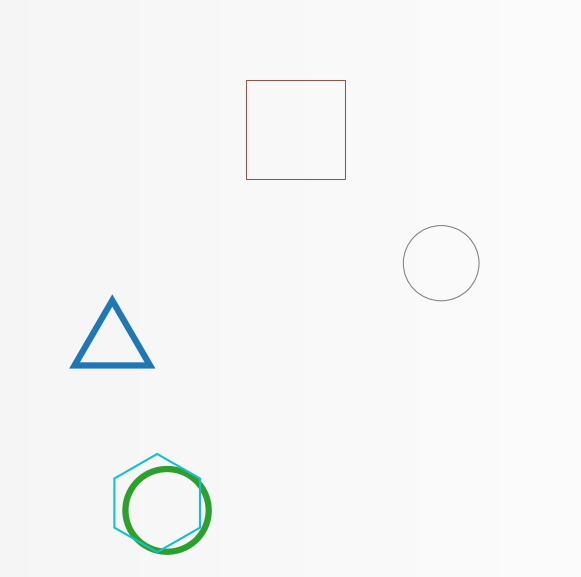[{"shape": "triangle", "thickness": 3, "radius": 0.38, "center": [0.193, 0.404]}, {"shape": "circle", "thickness": 3, "radius": 0.36, "center": [0.287, 0.115]}, {"shape": "square", "thickness": 0.5, "radius": 0.43, "center": [0.509, 0.775]}, {"shape": "circle", "thickness": 0.5, "radius": 0.33, "center": [0.759, 0.543]}, {"shape": "hexagon", "thickness": 1, "radius": 0.43, "center": [0.27, 0.128]}]